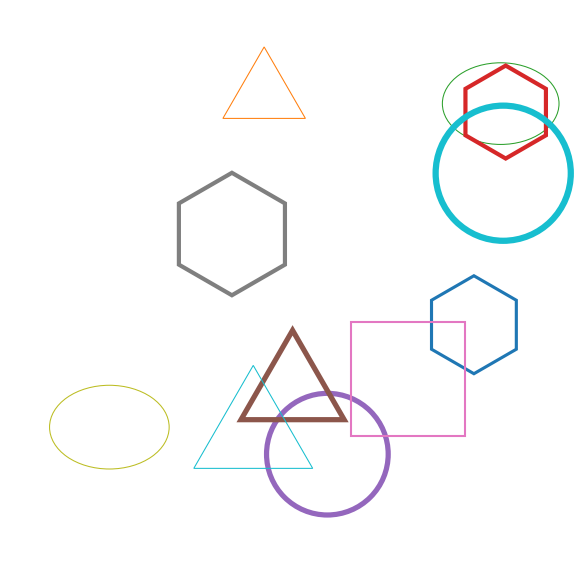[{"shape": "hexagon", "thickness": 1.5, "radius": 0.42, "center": [0.821, 0.437]}, {"shape": "triangle", "thickness": 0.5, "radius": 0.41, "center": [0.457, 0.835]}, {"shape": "oval", "thickness": 0.5, "radius": 0.5, "center": [0.867, 0.82]}, {"shape": "hexagon", "thickness": 2, "radius": 0.4, "center": [0.876, 0.805]}, {"shape": "circle", "thickness": 2.5, "radius": 0.53, "center": [0.567, 0.213]}, {"shape": "triangle", "thickness": 2.5, "radius": 0.52, "center": [0.507, 0.324]}, {"shape": "square", "thickness": 1, "radius": 0.49, "center": [0.706, 0.342]}, {"shape": "hexagon", "thickness": 2, "radius": 0.53, "center": [0.402, 0.594]}, {"shape": "oval", "thickness": 0.5, "radius": 0.52, "center": [0.189, 0.26]}, {"shape": "circle", "thickness": 3, "radius": 0.59, "center": [0.871, 0.699]}, {"shape": "triangle", "thickness": 0.5, "radius": 0.59, "center": [0.439, 0.248]}]